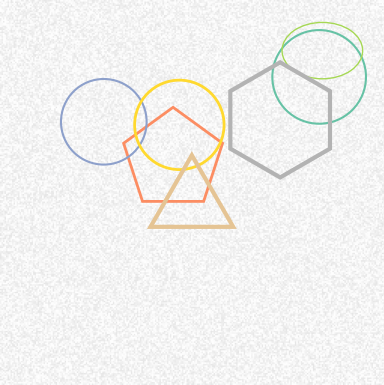[{"shape": "circle", "thickness": 1.5, "radius": 0.61, "center": [0.829, 0.8]}, {"shape": "pentagon", "thickness": 2, "radius": 0.68, "center": [0.45, 0.586]}, {"shape": "circle", "thickness": 1.5, "radius": 0.56, "center": [0.27, 0.684]}, {"shape": "oval", "thickness": 1, "radius": 0.52, "center": [0.837, 0.869]}, {"shape": "circle", "thickness": 2, "radius": 0.58, "center": [0.466, 0.676]}, {"shape": "triangle", "thickness": 3, "radius": 0.62, "center": [0.498, 0.473]}, {"shape": "hexagon", "thickness": 3, "radius": 0.75, "center": [0.728, 0.689]}]